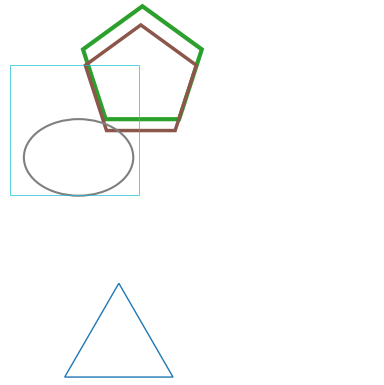[{"shape": "triangle", "thickness": 1, "radius": 0.81, "center": [0.309, 0.102]}, {"shape": "pentagon", "thickness": 3, "radius": 0.81, "center": [0.37, 0.822]}, {"shape": "pentagon", "thickness": 2.5, "radius": 0.76, "center": [0.366, 0.784]}, {"shape": "oval", "thickness": 1.5, "radius": 0.71, "center": [0.204, 0.591]}, {"shape": "square", "thickness": 0.5, "radius": 0.84, "center": [0.193, 0.663]}]